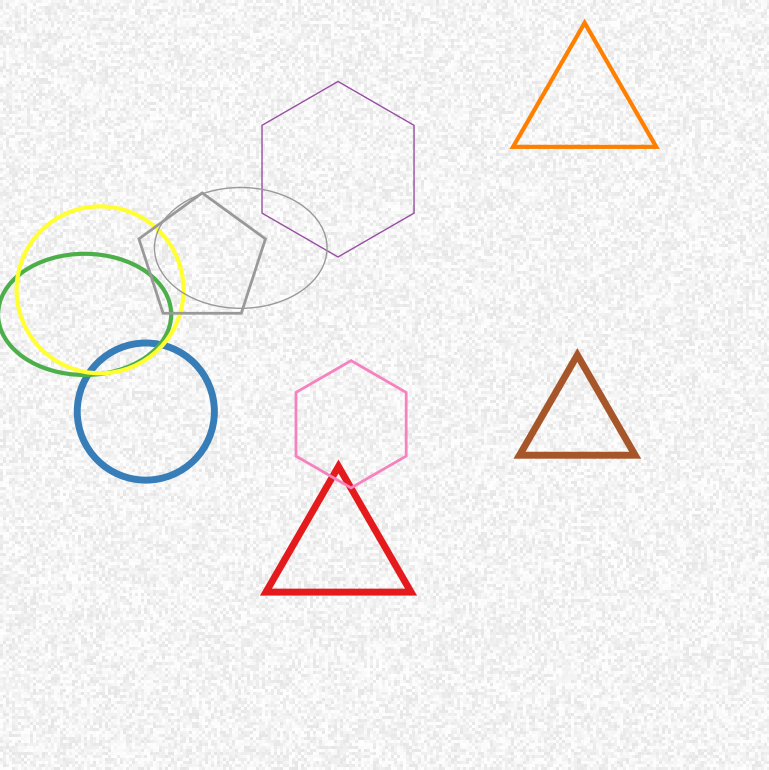[{"shape": "triangle", "thickness": 2.5, "radius": 0.54, "center": [0.44, 0.285]}, {"shape": "circle", "thickness": 2.5, "radius": 0.45, "center": [0.189, 0.465]}, {"shape": "oval", "thickness": 1.5, "radius": 0.56, "center": [0.11, 0.592]}, {"shape": "hexagon", "thickness": 0.5, "radius": 0.57, "center": [0.439, 0.78]}, {"shape": "triangle", "thickness": 1.5, "radius": 0.54, "center": [0.759, 0.863]}, {"shape": "circle", "thickness": 1.5, "radius": 0.54, "center": [0.13, 0.624]}, {"shape": "triangle", "thickness": 2.5, "radius": 0.43, "center": [0.75, 0.452]}, {"shape": "hexagon", "thickness": 1, "radius": 0.41, "center": [0.456, 0.449]}, {"shape": "pentagon", "thickness": 1, "radius": 0.43, "center": [0.263, 0.663]}, {"shape": "oval", "thickness": 0.5, "radius": 0.56, "center": [0.313, 0.678]}]